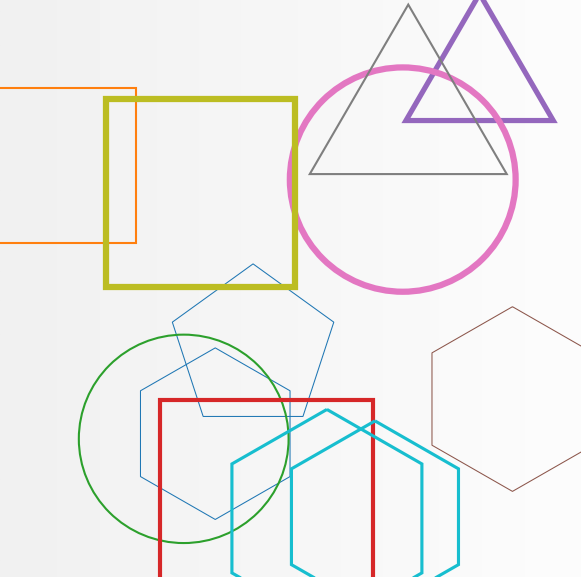[{"shape": "hexagon", "thickness": 0.5, "radius": 0.74, "center": [0.37, 0.248]}, {"shape": "pentagon", "thickness": 0.5, "radius": 0.73, "center": [0.435, 0.396]}, {"shape": "square", "thickness": 1, "radius": 0.67, "center": [0.1, 0.713]}, {"shape": "circle", "thickness": 1, "radius": 0.9, "center": [0.316, 0.239]}, {"shape": "square", "thickness": 2, "radius": 0.91, "center": [0.459, 0.124]}, {"shape": "triangle", "thickness": 2.5, "radius": 0.73, "center": [0.825, 0.864]}, {"shape": "hexagon", "thickness": 0.5, "radius": 0.8, "center": [0.882, 0.308]}, {"shape": "circle", "thickness": 3, "radius": 0.97, "center": [0.693, 0.688]}, {"shape": "triangle", "thickness": 1, "radius": 0.98, "center": [0.702, 0.796]}, {"shape": "square", "thickness": 3, "radius": 0.81, "center": [0.345, 0.664]}, {"shape": "hexagon", "thickness": 1.5, "radius": 0.94, "center": [0.562, 0.101]}, {"shape": "hexagon", "thickness": 1.5, "radius": 0.83, "center": [0.645, 0.104]}]